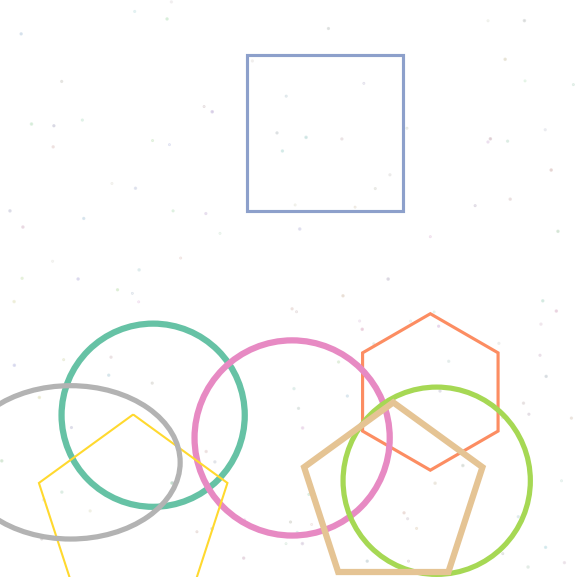[{"shape": "circle", "thickness": 3, "radius": 0.79, "center": [0.265, 0.28]}, {"shape": "hexagon", "thickness": 1.5, "radius": 0.68, "center": [0.745, 0.32]}, {"shape": "square", "thickness": 1.5, "radius": 0.68, "center": [0.563, 0.768]}, {"shape": "circle", "thickness": 3, "radius": 0.84, "center": [0.506, 0.241]}, {"shape": "circle", "thickness": 2.5, "radius": 0.81, "center": [0.756, 0.167]}, {"shape": "pentagon", "thickness": 1, "radius": 0.86, "center": [0.231, 0.11]}, {"shape": "pentagon", "thickness": 3, "radius": 0.81, "center": [0.681, 0.14]}, {"shape": "oval", "thickness": 2.5, "radius": 0.95, "center": [0.122, 0.199]}]